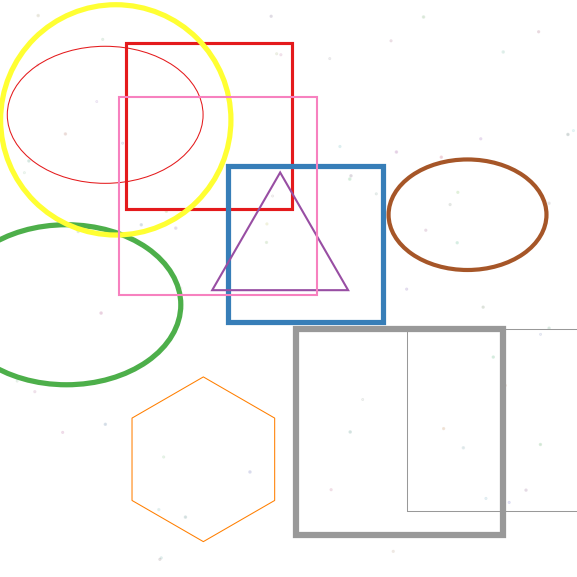[{"shape": "oval", "thickness": 0.5, "radius": 0.85, "center": [0.182, 0.8]}, {"shape": "square", "thickness": 1.5, "radius": 0.72, "center": [0.362, 0.781]}, {"shape": "square", "thickness": 2.5, "radius": 0.67, "center": [0.528, 0.576]}, {"shape": "oval", "thickness": 2.5, "radius": 0.99, "center": [0.115, 0.471]}, {"shape": "triangle", "thickness": 1, "radius": 0.68, "center": [0.485, 0.565]}, {"shape": "hexagon", "thickness": 0.5, "radius": 0.71, "center": [0.352, 0.204]}, {"shape": "circle", "thickness": 2.5, "radius": 1.0, "center": [0.2, 0.792]}, {"shape": "oval", "thickness": 2, "radius": 0.68, "center": [0.81, 0.627]}, {"shape": "square", "thickness": 1, "radius": 0.86, "center": [0.378, 0.659]}, {"shape": "square", "thickness": 3, "radius": 0.89, "center": [0.692, 0.251]}, {"shape": "square", "thickness": 0.5, "radius": 0.79, "center": [0.863, 0.272]}]